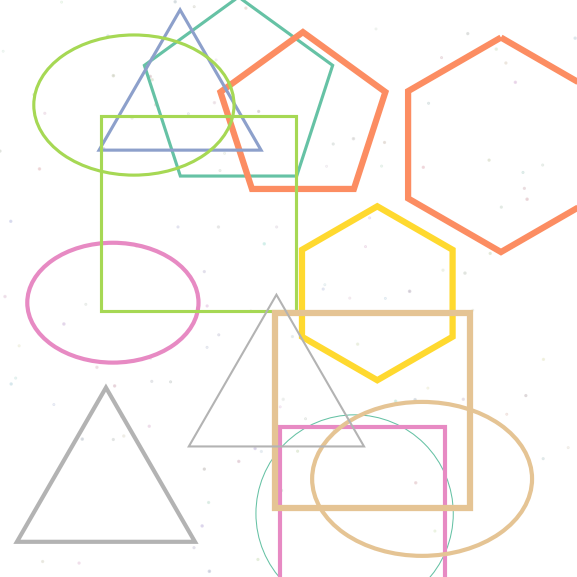[{"shape": "pentagon", "thickness": 1.5, "radius": 0.86, "center": [0.413, 0.833]}, {"shape": "circle", "thickness": 0.5, "radius": 0.85, "center": [0.614, 0.11]}, {"shape": "pentagon", "thickness": 3, "radius": 0.75, "center": [0.525, 0.793]}, {"shape": "hexagon", "thickness": 3, "radius": 0.93, "center": [0.867, 0.748]}, {"shape": "triangle", "thickness": 1.5, "radius": 0.81, "center": [0.312, 0.82]}, {"shape": "square", "thickness": 2, "radius": 0.71, "center": [0.628, 0.117]}, {"shape": "oval", "thickness": 2, "radius": 0.74, "center": [0.195, 0.475]}, {"shape": "square", "thickness": 1.5, "radius": 0.84, "center": [0.344, 0.63]}, {"shape": "oval", "thickness": 1.5, "radius": 0.87, "center": [0.232, 0.817]}, {"shape": "hexagon", "thickness": 3, "radius": 0.75, "center": [0.653, 0.491]}, {"shape": "oval", "thickness": 2, "radius": 0.95, "center": [0.731, 0.17]}, {"shape": "square", "thickness": 3, "radius": 0.84, "center": [0.644, 0.289]}, {"shape": "triangle", "thickness": 2, "radius": 0.89, "center": [0.183, 0.15]}, {"shape": "triangle", "thickness": 1, "radius": 0.88, "center": [0.479, 0.314]}]